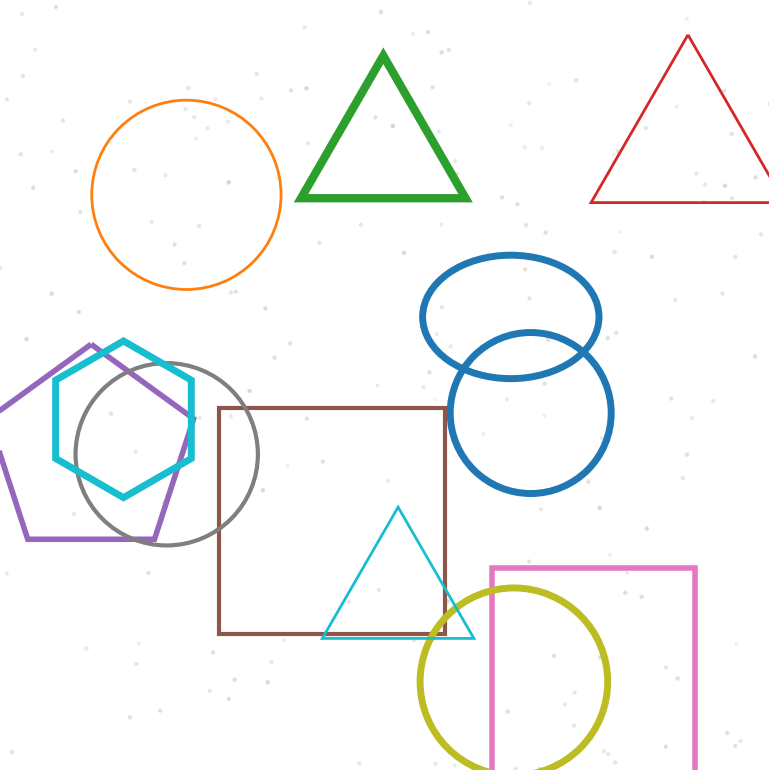[{"shape": "oval", "thickness": 2.5, "radius": 0.57, "center": [0.663, 0.588]}, {"shape": "circle", "thickness": 2.5, "radius": 0.52, "center": [0.689, 0.464]}, {"shape": "circle", "thickness": 1, "radius": 0.61, "center": [0.242, 0.747]}, {"shape": "triangle", "thickness": 3, "radius": 0.62, "center": [0.498, 0.804]}, {"shape": "triangle", "thickness": 1, "radius": 0.73, "center": [0.893, 0.81]}, {"shape": "pentagon", "thickness": 2, "radius": 0.7, "center": [0.118, 0.413]}, {"shape": "square", "thickness": 1.5, "radius": 0.73, "center": [0.431, 0.323]}, {"shape": "square", "thickness": 2, "radius": 0.66, "center": [0.771, 0.13]}, {"shape": "circle", "thickness": 1.5, "radius": 0.59, "center": [0.217, 0.41]}, {"shape": "circle", "thickness": 2.5, "radius": 0.61, "center": [0.667, 0.115]}, {"shape": "triangle", "thickness": 1, "radius": 0.57, "center": [0.517, 0.228]}, {"shape": "hexagon", "thickness": 2.5, "radius": 0.51, "center": [0.16, 0.455]}]